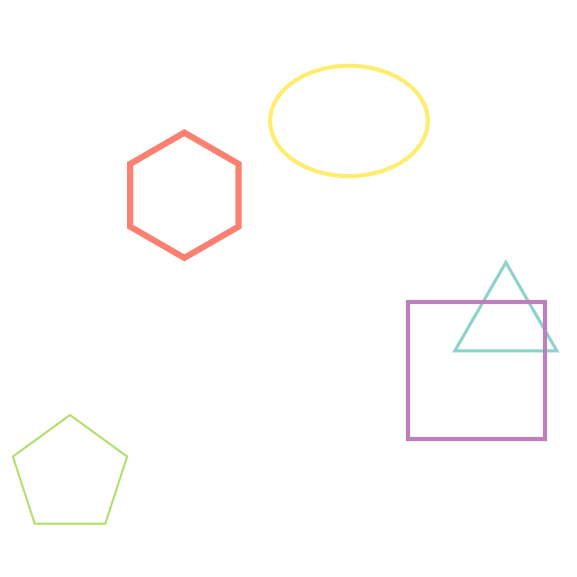[{"shape": "triangle", "thickness": 1.5, "radius": 0.51, "center": [0.876, 0.443]}, {"shape": "hexagon", "thickness": 3, "radius": 0.54, "center": [0.319, 0.661]}, {"shape": "pentagon", "thickness": 1, "radius": 0.52, "center": [0.121, 0.176]}, {"shape": "square", "thickness": 2, "radius": 0.59, "center": [0.825, 0.357]}, {"shape": "oval", "thickness": 2, "radius": 0.68, "center": [0.604, 0.79]}]